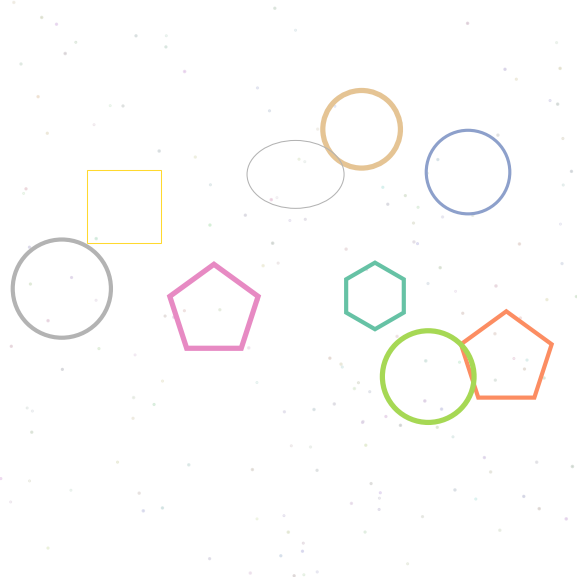[{"shape": "hexagon", "thickness": 2, "radius": 0.29, "center": [0.649, 0.487]}, {"shape": "pentagon", "thickness": 2, "radius": 0.41, "center": [0.877, 0.377]}, {"shape": "circle", "thickness": 1.5, "radius": 0.36, "center": [0.81, 0.701]}, {"shape": "pentagon", "thickness": 2.5, "radius": 0.4, "center": [0.37, 0.461]}, {"shape": "circle", "thickness": 2.5, "radius": 0.4, "center": [0.742, 0.347]}, {"shape": "square", "thickness": 0.5, "radius": 0.32, "center": [0.215, 0.641]}, {"shape": "circle", "thickness": 2.5, "radius": 0.34, "center": [0.626, 0.775]}, {"shape": "oval", "thickness": 0.5, "radius": 0.42, "center": [0.512, 0.697]}, {"shape": "circle", "thickness": 2, "radius": 0.43, "center": [0.107, 0.499]}]